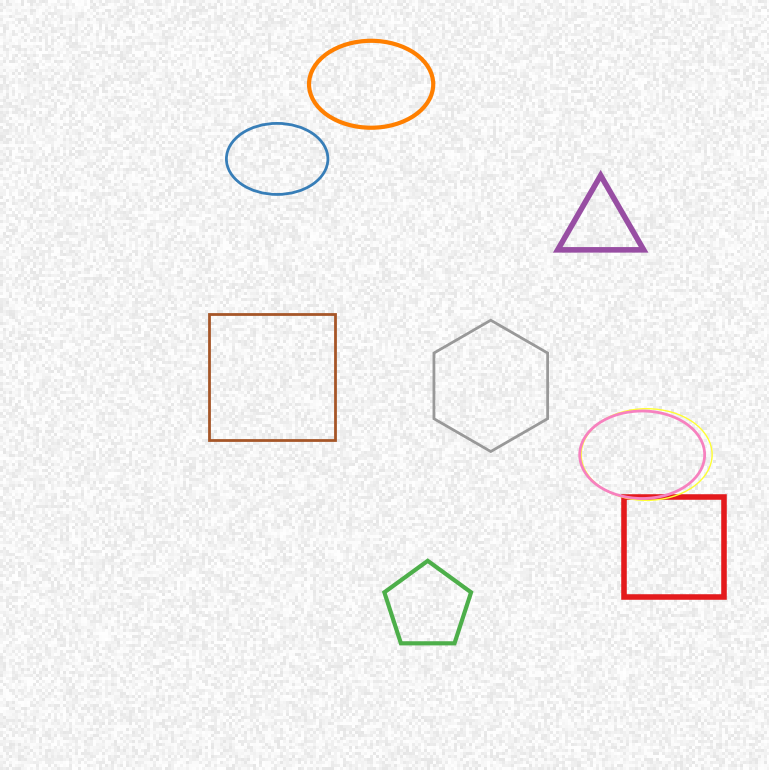[{"shape": "square", "thickness": 2, "radius": 0.32, "center": [0.876, 0.289]}, {"shape": "oval", "thickness": 1, "radius": 0.33, "center": [0.36, 0.794]}, {"shape": "pentagon", "thickness": 1.5, "radius": 0.3, "center": [0.555, 0.212]}, {"shape": "triangle", "thickness": 2, "radius": 0.32, "center": [0.78, 0.708]}, {"shape": "oval", "thickness": 1.5, "radius": 0.4, "center": [0.482, 0.891]}, {"shape": "oval", "thickness": 0.5, "radius": 0.43, "center": [0.84, 0.41]}, {"shape": "square", "thickness": 1, "radius": 0.41, "center": [0.353, 0.511]}, {"shape": "oval", "thickness": 1, "radius": 0.41, "center": [0.834, 0.409]}, {"shape": "hexagon", "thickness": 1, "radius": 0.43, "center": [0.637, 0.499]}]